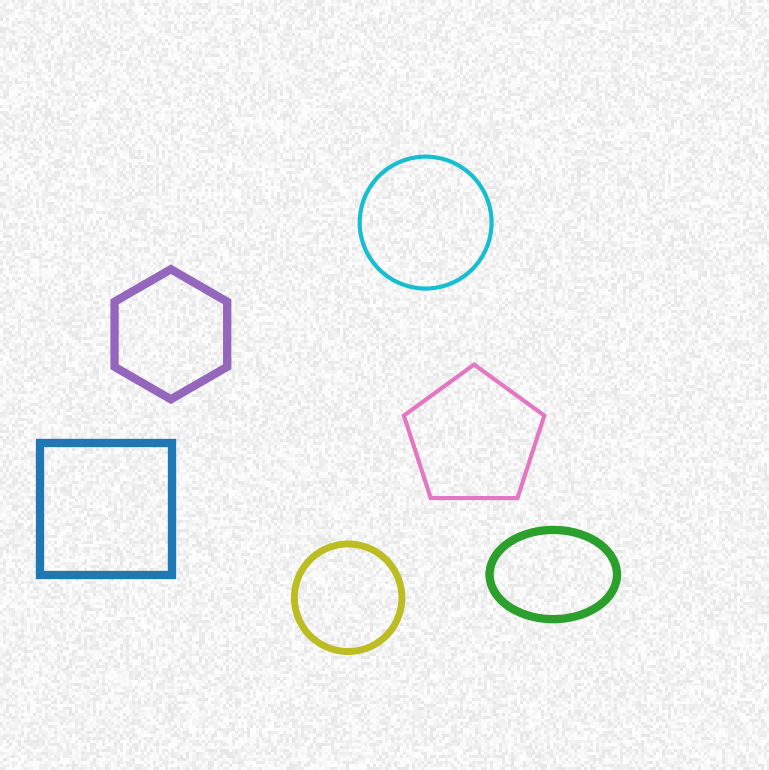[{"shape": "square", "thickness": 3, "radius": 0.43, "center": [0.138, 0.339]}, {"shape": "oval", "thickness": 3, "radius": 0.41, "center": [0.719, 0.254]}, {"shape": "hexagon", "thickness": 3, "radius": 0.42, "center": [0.222, 0.566]}, {"shape": "pentagon", "thickness": 1.5, "radius": 0.48, "center": [0.616, 0.431]}, {"shape": "circle", "thickness": 2.5, "radius": 0.35, "center": [0.452, 0.224]}, {"shape": "circle", "thickness": 1.5, "radius": 0.43, "center": [0.553, 0.711]}]